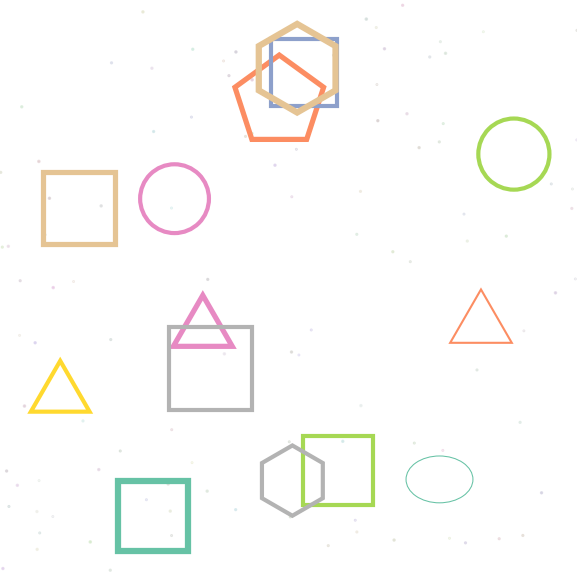[{"shape": "oval", "thickness": 0.5, "radius": 0.29, "center": [0.761, 0.169]}, {"shape": "square", "thickness": 3, "radius": 0.3, "center": [0.265, 0.105]}, {"shape": "pentagon", "thickness": 2.5, "radius": 0.4, "center": [0.484, 0.823]}, {"shape": "triangle", "thickness": 1, "radius": 0.31, "center": [0.833, 0.436]}, {"shape": "square", "thickness": 2, "radius": 0.29, "center": [0.527, 0.873]}, {"shape": "triangle", "thickness": 2.5, "radius": 0.29, "center": [0.351, 0.429]}, {"shape": "circle", "thickness": 2, "radius": 0.3, "center": [0.302, 0.655]}, {"shape": "circle", "thickness": 2, "radius": 0.31, "center": [0.89, 0.732]}, {"shape": "square", "thickness": 2, "radius": 0.3, "center": [0.585, 0.184]}, {"shape": "triangle", "thickness": 2, "radius": 0.29, "center": [0.104, 0.316]}, {"shape": "hexagon", "thickness": 3, "radius": 0.38, "center": [0.515, 0.881]}, {"shape": "square", "thickness": 2.5, "radius": 0.31, "center": [0.137, 0.639]}, {"shape": "hexagon", "thickness": 2, "radius": 0.3, "center": [0.506, 0.167]}, {"shape": "square", "thickness": 2, "radius": 0.36, "center": [0.365, 0.36]}]